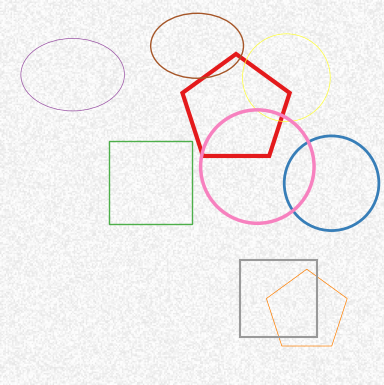[{"shape": "pentagon", "thickness": 3, "radius": 0.73, "center": [0.613, 0.713]}, {"shape": "circle", "thickness": 2, "radius": 0.61, "center": [0.861, 0.524]}, {"shape": "square", "thickness": 1, "radius": 0.54, "center": [0.391, 0.525]}, {"shape": "oval", "thickness": 0.5, "radius": 0.67, "center": [0.189, 0.806]}, {"shape": "pentagon", "thickness": 0.5, "radius": 0.55, "center": [0.797, 0.191]}, {"shape": "circle", "thickness": 0.5, "radius": 0.57, "center": [0.744, 0.798]}, {"shape": "oval", "thickness": 1, "radius": 0.6, "center": [0.512, 0.881]}, {"shape": "circle", "thickness": 2.5, "radius": 0.74, "center": [0.668, 0.567]}, {"shape": "square", "thickness": 1.5, "radius": 0.5, "center": [0.724, 0.225]}]